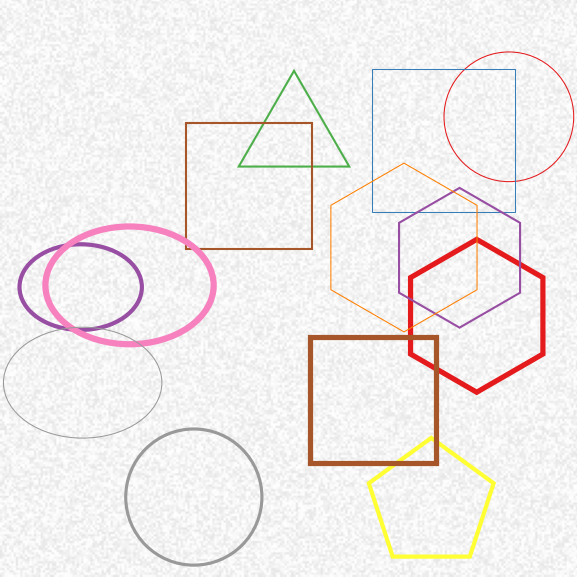[{"shape": "circle", "thickness": 0.5, "radius": 0.56, "center": [0.881, 0.797]}, {"shape": "hexagon", "thickness": 2.5, "radius": 0.66, "center": [0.826, 0.452]}, {"shape": "square", "thickness": 0.5, "radius": 0.62, "center": [0.768, 0.756]}, {"shape": "triangle", "thickness": 1, "radius": 0.55, "center": [0.509, 0.766]}, {"shape": "hexagon", "thickness": 1, "radius": 0.6, "center": [0.796, 0.553]}, {"shape": "oval", "thickness": 2, "radius": 0.53, "center": [0.14, 0.502]}, {"shape": "hexagon", "thickness": 0.5, "radius": 0.73, "center": [0.699, 0.571]}, {"shape": "pentagon", "thickness": 2, "radius": 0.57, "center": [0.747, 0.127]}, {"shape": "square", "thickness": 1, "radius": 0.55, "center": [0.431, 0.677]}, {"shape": "square", "thickness": 2.5, "radius": 0.54, "center": [0.646, 0.306]}, {"shape": "oval", "thickness": 3, "radius": 0.73, "center": [0.224, 0.505]}, {"shape": "oval", "thickness": 0.5, "radius": 0.69, "center": [0.143, 0.337]}, {"shape": "circle", "thickness": 1.5, "radius": 0.59, "center": [0.336, 0.138]}]